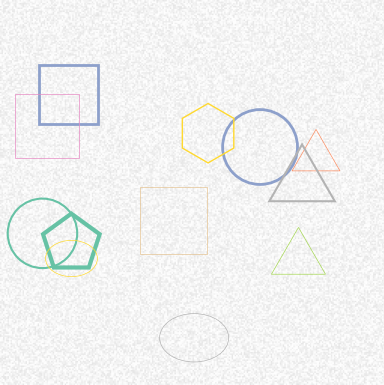[{"shape": "pentagon", "thickness": 3, "radius": 0.39, "center": [0.185, 0.368]}, {"shape": "circle", "thickness": 1.5, "radius": 0.45, "center": [0.11, 0.394]}, {"shape": "triangle", "thickness": 0.5, "radius": 0.36, "center": [0.821, 0.592]}, {"shape": "circle", "thickness": 2, "radius": 0.49, "center": [0.675, 0.618]}, {"shape": "square", "thickness": 2, "radius": 0.38, "center": [0.179, 0.754]}, {"shape": "square", "thickness": 0.5, "radius": 0.41, "center": [0.122, 0.673]}, {"shape": "triangle", "thickness": 0.5, "radius": 0.41, "center": [0.775, 0.328]}, {"shape": "hexagon", "thickness": 1, "radius": 0.39, "center": [0.54, 0.654]}, {"shape": "oval", "thickness": 0.5, "radius": 0.34, "center": [0.186, 0.329]}, {"shape": "square", "thickness": 0.5, "radius": 0.43, "center": [0.451, 0.428]}, {"shape": "triangle", "thickness": 1.5, "radius": 0.49, "center": [0.785, 0.526]}, {"shape": "oval", "thickness": 0.5, "radius": 0.45, "center": [0.504, 0.123]}]